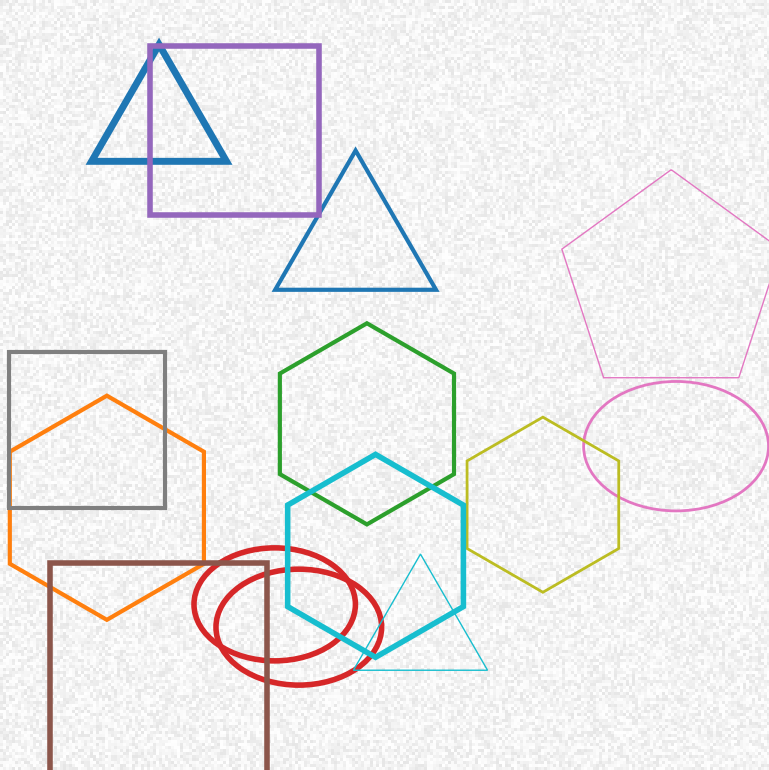[{"shape": "triangle", "thickness": 1.5, "radius": 0.6, "center": [0.462, 0.684]}, {"shape": "triangle", "thickness": 2.5, "radius": 0.51, "center": [0.207, 0.841]}, {"shape": "hexagon", "thickness": 1.5, "radius": 0.73, "center": [0.139, 0.341]}, {"shape": "hexagon", "thickness": 1.5, "radius": 0.65, "center": [0.477, 0.45]}, {"shape": "oval", "thickness": 2, "radius": 0.54, "center": [0.388, 0.186]}, {"shape": "oval", "thickness": 2, "radius": 0.52, "center": [0.357, 0.215]}, {"shape": "square", "thickness": 2, "radius": 0.55, "center": [0.304, 0.831]}, {"shape": "square", "thickness": 2, "radius": 0.7, "center": [0.205, 0.128]}, {"shape": "pentagon", "thickness": 0.5, "radius": 0.75, "center": [0.872, 0.63]}, {"shape": "oval", "thickness": 1, "radius": 0.6, "center": [0.878, 0.421]}, {"shape": "square", "thickness": 1.5, "radius": 0.51, "center": [0.113, 0.441]}, {"shape": "hexagon", "thickness": 1, "radius": 0.57, "center": [0.705, 0.345]}, {"shape": "triangle", "thickness": 0.5, "radius": 0.5, "center": [0.546, 0.18]}, {"shape": "hexagon", "thickness": 2, "radius": 0.66, "center": [0.488, 0.278]}]